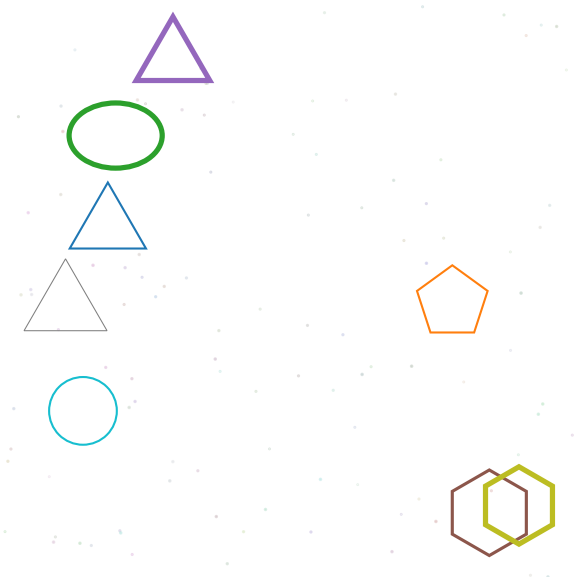[{"shape": "triangle", "thickness": 1, "radius": 0.38, "center": [0.187, 0.607]}, {"shape": "pentagon", "thickness": 1, "radius": 0.32, "center": [0.783, 0.475]}, {"shape": "oval", "thickness": 2.5, "radius": 0.4, "center": [0.2, 0.764]}, {"shape": "triangle", "thickness": 2.5, "radius": 0.37, "center": [0.3, 0.897]}, {"shape": "hexagon", "thickness": 1.5, "radius": 0.37, "center": [0.847, 0.111]}, {"shape": "triangle", "thickness": 0.5, "radius": 0.41, "center": [0.113, 0.468]}, {"shape": "hexagon", "thickness": 2.5, "radius": 0.33, "center": [0.899, 0.124]}, {"shape": "circle", "thickness": 1, "radius": 0.29, "center": [0.144, 0.288]}]